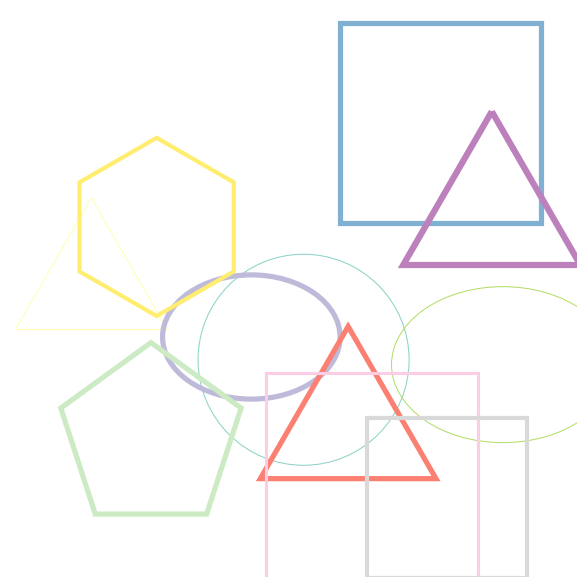[{"shape": "circle", "thickness": 0.5, "radius": 0.91, "center": [0.526, 0.376]}, {"shape": "triangle", "thickness": 0.5, "radius": 0.76, "center": [0.158, 0.504]}, {"shape": "oval", "thickness": 2.5, "radius": 0.77, "center": [0.435, 0.416]}, {"shape": "triangle", "thickness": 2.5, "radius": 0.88, "center": [0.603, 0.258]}, {"shape": "square", "thickness": 2.5, "radius": 0.87, "center": [0.763, 0.786]}, {"shape": "oval", "thickness": 0.5, "radius": 0.96, "center": [0.871, 0.368]}, {"shape": "square", "thickness": 1.5, "radius": 0.92, "center": [0.644, 0.169]}, {"shape": "square", "thickness": 2, "radius": 0.69, "center": [0.775, 0.137]}, {"shape": "triangle", "thickness": 3, "radius": 0.89, "center": [0.852, 0.629]}, {"shape": "pentagon", "thickness": 2.5, "radius": 0.82, "center": [0.261, 0.242]}, {"shape": "hexagon", "thickness": 2, "radius": 0.77, "center": [0.271, 0.606]}]